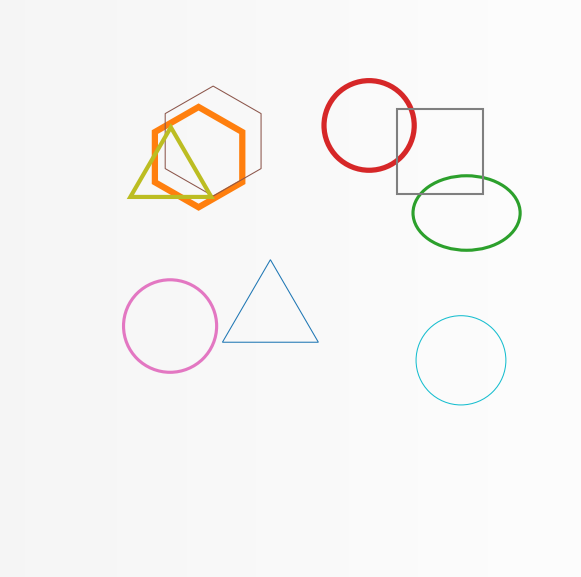[{"shape": "triangle", "thickness": 0.5, "radius": 0.48, "center": [0.465, 0.454]}, {"shape": "hexagon", "thickness": 3, "radius": 0.43, "center": [0.342, 0.727]}, {"shape": "oval", "thickness": 1.5, "radius": 0.46, "center": [0.803, 0.63]}, {"shape": "circle", "thickness": 2.5, "radius": 0.39, "center": [0.635, 0.782]}, {"shape": "hexagon", "thickness": 0.5, "radius": 0.48, "center": [0.367, 0.755]}, {"shape": "circle", "thickness": 1.5, "radius": 0.4, "center": [0.293, 0.435]}, {"shape": "square", "thickness": 1, "radius": 0.37, "center": [0.757, 0.736]}, {"shape": "triangle", "thickness": 2, "radius": 0.4, "center": [0.294, 0.698]}, {"shape": "circle", "thickness": 0.5, "radius": 0.39, "center": [0.793, 0.375]}]